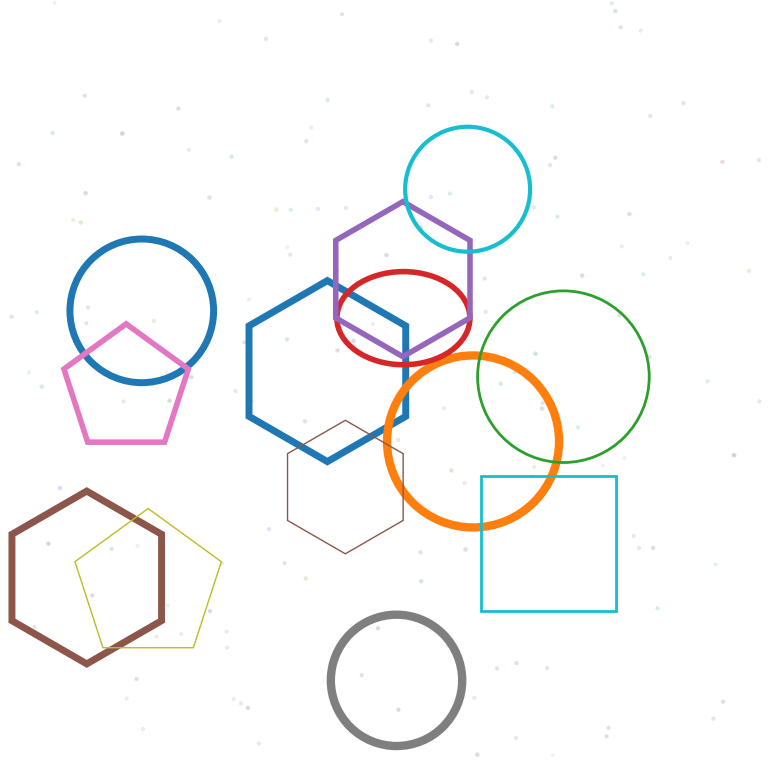[{"shape": "circle", "thickness": 2.5, "radius": 0.47, "center": [0.184, 0.596]}, {"shape": "hexagon", "thickness": 2.5, "radius": 0.59, "center": [0.425, 0.518]}, {"shape": "circle", "thickness": 3, "radius": 0.56, "center": [0.614, 0.427]}, {"shape": "circle", "thickness": 1, "radius": 0.56, "center": [0.732, 0.511]}, {"shape": "oval", "thickness": 2, "radius": 0.43, "center": [0.524, 0.587]}, {"shape": "hexagon", "thickness": 2, "radius": 0.5, "center": [0.523, 0.637]}, {"shape": "hexagon", "thickness": 0.5, "radius": 0.43, "center": [0.448, 0.367]}, {"shape": "hexagon", "thickness": 2.5, "radius": 0.56, "center": [0.113, 0.25]}, {"shape": "pentagon", "thickness": 2, "radius": 0.42, "center": [0.164, 0.494]}, {"shape": "circle", "thickness": 3, "radius": 0.43, "center": [0.515, 0.116]}, {"shape": "pentagon", "thickness": 0.5, "radius": 0.5, "center": [0.192, 0.24]}, {"shape": "circle", "thickness": 1.5, "radius": 0.41, "center": [0.607, 0.754]}, {"shape": "square", "thickness": 1, "radius": 0.44, "center": [0.712, 0.294]}]